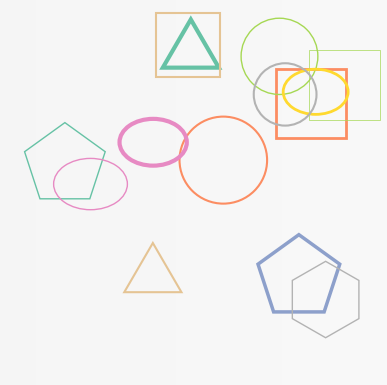[{"shape": "triangle", "thickness": 3, "radius": 0.42, "center": [0.492, 0.866]}, {"shape": "pentagon", "thickness": 1, "radius": 0.55, "center": [0.167, 0.572]}, {"shape": "square", "thickness": 2, "radius": 0.45, "center": [0.802, 0.731]}, {"shape": "circle", "thickness": 1.5, "radius": 0.57, "center": [0.576, 0.584]}, {"shape": "pentagon", "thickness": 2.5, "radius": 0.55, "center": [0.771, 0.28]}, {"shape": "oval", "thickness": 1, "radius": 0.48, "center": [0.234, 0.522]}, {"shape": "oval", "thickness": 3, "radius": 0.43, "center": [0.395, 0.631]}, {"shape": "circle", "thickness": 1, "radius": 0.5, "center": [0.721, 0.854]}, {"shape": "square", "thickness": 0.5, "radius": 0.46, "center": [0.888, 0.779]}, {"shape": "oval", "thickness": 2, "radius": 0.42, "center": [0.815, 0.762]}, {"shape": "triangle", "thickness": 1.5, "radius": 0.43, "center": [0.394, 0.284]}, {"shape": "square", "thickness": 1.5, "radius": 0.41, "center": [0.485, 0.884]}, {"shape": "circle", "thickness": 1.5, "radius": 0.4, "center": [0.736, 0.755]}, {"shape": "hexagon", "thickness": 1, "radius": 0.5, "center": [0.84, 0.222]}]